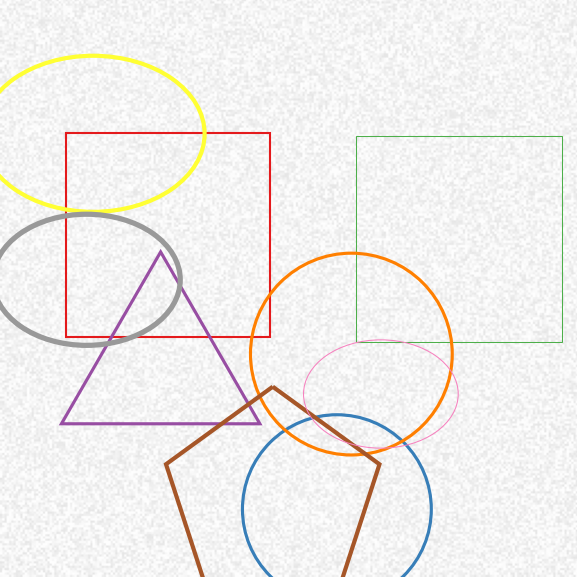[{"shape": "square", "thickness": 1, "radius": 0.88, "center": [0.29, 0.593]}, {"shape": "circle", "thickness": 1.5, "radius": 0.82, "center": [0.583, 0.117]}, {"shape": "square", "thickness": 0.5, "radius": 0.89, "center": [0.795, 0.585]}, {"shape": "triangle", "thickness": 1.5, "radius": 0.99, "center": [0.278, 0.365]}, {"shape": "circle", "thickness": 1.5, "radius": 0.87, "center": [0.608, 0.386]}, {"shape": "oval", "thickness": 2, "radius": 0.97, "center": [0.161, 0.767]}, {"shape": "pentagon", "thickness": 2, "radius": 0.97, "center": [0.472, 0.135]}, {"shape": "oval", "thickness": 0.5, "radius": 0.67, "center": [0.66, 0.317]}, {"shape": "oval", "thickness": 2.5, "radius": 0.81, "center": [0.15, 0.515]}]